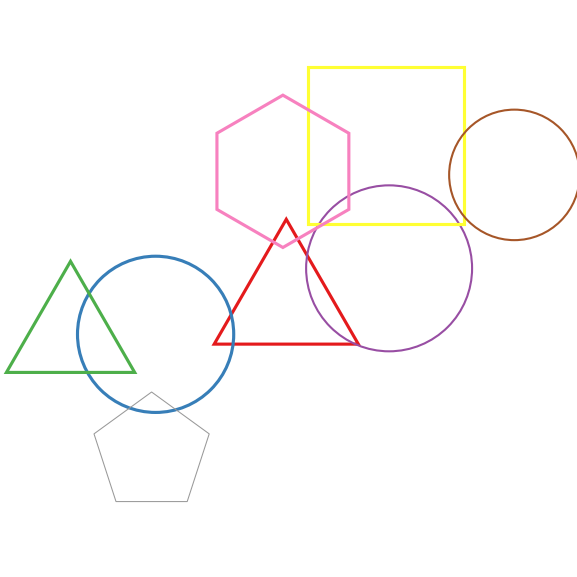[{"shape": "triangle", "thickness": 1.5, "radius": 0.72, "center": [0.496, 0.475]}, {"shape": "circle", "thickness": 1.5, "radius": 0.68, "center": [0.269, 0.42]}, {"shape": "triangle", "thickness": 1.5, "radius": 0.64, "center": [0.122, 0.418]}, {"shape": "circle", "thickness": 1, "radius": 0.72, "center": [0.674, 0.534]}, {"shape": "square", "thickness": 1.5, "radius": 0.68, "center": [0.668, 0.747]}, {"shape": "circle", "thickness": 1, "radius": 0.56, "center": [0.891, 0.696]}, {"shape": "hexagon", "thickness": 1.5, "radius": 0.66, "center": [0.49, 0.702]}, {"shape": "pentagon", "thickness": 0.5, "radius": 0.52, "center": [0.263, 0.215]}]